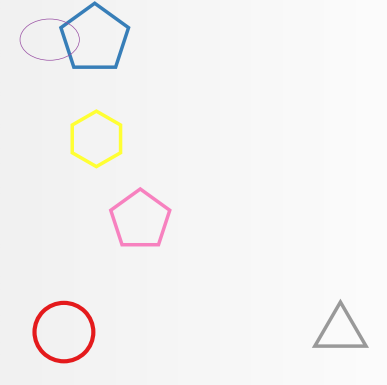[{"shape": "circle", "thickness": 3, "radius": 0.38, "center": [0.165, 0.137]}, {"shape": "pentagon", "thickness": 2.5, "radius": 0.46, "center": [0.244, 0.9]}, {"shape": "oval", "thickness": 0.5, "radius": 0.38, "center": [0.128, 0.897]}, {"shape": "hexagon", "thickness": 2.5, "radius": 0.36, "center": [0.249, 0.639]}, {"shape": "pentagon", "thickness": 2.5, "radius": 0.4, "center": [0.362, 0.429]}, {"shape": "triangle", "thickness": 2.5, "radius": 0.38, "center": [0.879, 0.139]}]